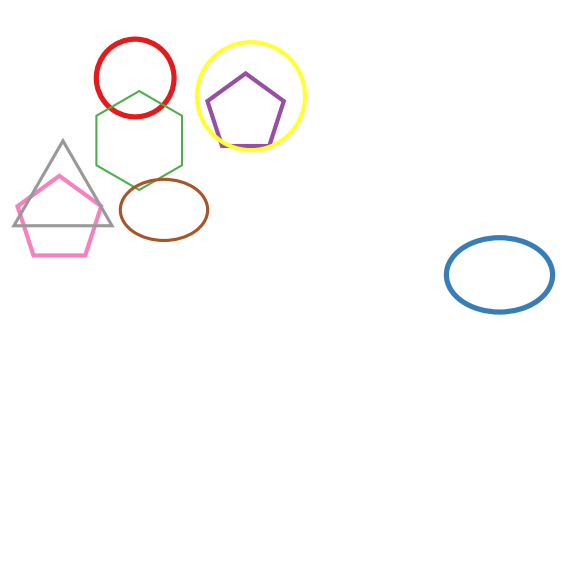[{"shape": "circle", "thickness": 2.5, "radius": 0.34, "center": [0.234, 0.864]}, {"shape": "oval", "thickness": 2.5, "radius": 0.46, "center": [0.865, 0.523]}, {"shape": "hexagon", "thickness": 1, "radius": 0.43, "center": [0.241, 0.756]}, {"shape": "pentagon", "thickness": 2, "radius": 0.35, "center": [0.425, 0.803]}, {"shape": "circle", "thickness": 2, "radius": 0.47, "center": [0.435, 0.833]}, {"shape": "oval", "thickness": 1.5, "radius": 0.38, "center": [0.284, 0.636]}, {"shape": "pentagon", "thickness": 2, "radius": 0.38, "center": [0.103, 0.618]}, {"shape": "triangle", "thickness": 1.5, "radius": 0.49, "center": [0.109, 0.657]}]